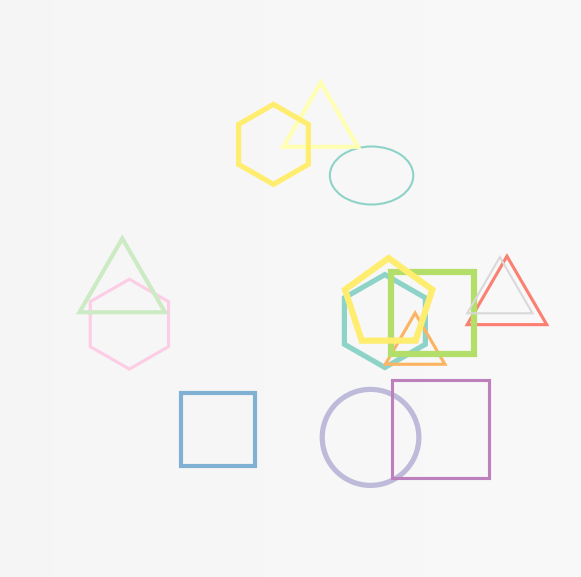[{"shape": "hexagon", "thickness": 2.5, "radius": 0.4, "center": [0.662, 0.443]}, {"shape": "oval", "thickness": 1, "radius": 0.36, "center": [0.639, 0.695]}, {"shape": "triangle", "thickness": 2, "radius": 0.37, "center": [0.552, 0.782]}, {"shape": "circle", "thickness": 2.5, "radius": 0.42, "center": [0.637, 0.242]}, {"shape": "triangle", "thickness": 1.5, "radius": 0.39, "center": [0.872, 0.476]}, {"shape": "square", "thickness": 2, "radius": 0.32, "center": [0.375, 0.255]}, {"shape": "triangle", "thickness": 1.5, "radius": 0.3, "center": [0.714, 0.398]}, {"shape": "square", "thickness": 3, "radius": 0.36, "center": [0.744, 0.457]}, {"shape": "hexagon", "thickness": 1.5, "radius": 0.39, "center": [0.223, 0.438]}, {"shape": "triangle", "thickness": 1, "radius": 0.32, "center": [0.86, 0.489]}, {"shape": "square", "thickness": 1.5, "radius": 0.42, "center": [0.758, 0.256]}, {"shape": "triangle", "thickness": 2, "radius": 0.43, "center": [0.21, 0.501]}, {"shape": "pentagon", "thickness": 3, "radius": 0.39, "center": [0.669, 0.473]}, {"shape": "hexagon", "thickness": 2.5, "radius": 0.35, "center": [0.47, 0.749]}]